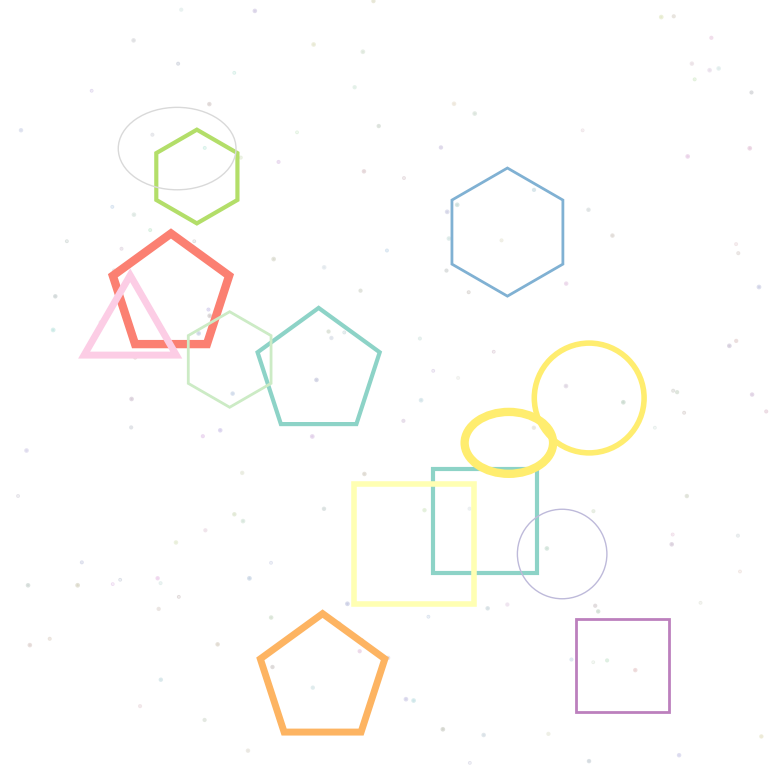[{"shape": "pentagon", "thickness": 1.5, "radius": 0.42, "center": [0.414, 0.517]}, {"shape": "square", "thickness": 1.5, "radius": 0.34, "center": [0.63, 0.324]}, {"shape": "square", "thickness": 2, "radius": 0.39, "center": [0.538, 0.293]}, {"shape": "circle", "thickness": 0.5, "radius": 0.29, "center": [0.73, 0.281]}, {"shape": "pentagon", "thickness": 3, "radius": 0.4, "center": [0.222, 0.617]}, {"shape": "hexagon", "thickness": 1, "radius": 0.42, "center": [0.659, 0.699]}, {"shape": "pentagon", "thickness": 2.5, "radius": 0.43, "center": [0.419, 0.118]}, {"shape": "hexagon", "thickness": 1.5, "radius": 0.3, "center": [0.256, 0.771]}, {"shape": "triangle", "thickness": 2.5, "radius": 0.35, "center": [0.169, 0.573]}, {"shape": "oval", "thickness": 0.5, "radius": 0.38, "center": [0.23, 0.807]}, {"shape": "square", "thickness": 1, "radius": 0.3, "center": [0.809, 0.136]}, {"shape": "hexagon", "thickness": 1, "radius": 0.31, "center": [0.298, 0.533]}, {"shape": "circle", "thickness": 2, "radius": 0.36, "center": [0.765, 0.483]}, {"shape": "oval", "thickness": 3, "radius": 0.29, "center": [0.661, 0.425]}]